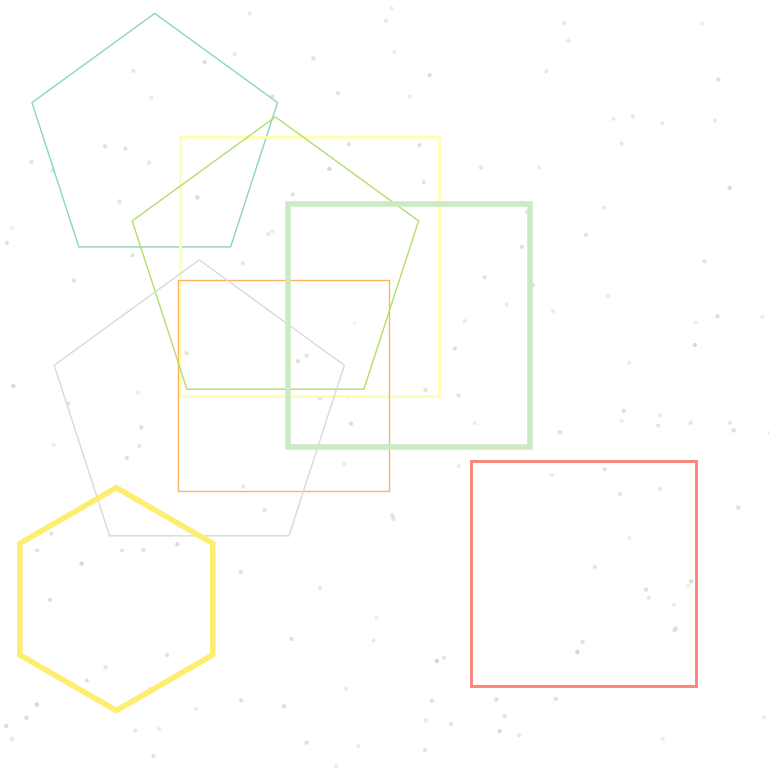[{"shape": "pentagon", "thickness": 0.5, "radius": 0.84, "center": [0.201, 0.815]}, {"shape": "square", "thickness": 1, "radius": 0.84, "center": [0.402, 0.654]}, {"shape": "square", "thickness": 1, "radius": 0.73, "center": [0.758, 0.255]}, {"shape": "square", "thickness": 0.5, "radius": 0.68, "center": [0.368, 0.499]}, {"shape": "pentagon", "thickness": 0.5, "radius": 0.98, "center": [0.358, 0.653]}, {"shape": "pentagon", "thickness": 0.5, "radius": 0.99, "center": [0.259, 0.464]}, {"shape": "square", "thickness": 2, "radius": 0.79, "center": [0.531, 0.577]}, {"shape": "hexagon", "thickness": 2, "radius": 0.72, "center": [0.151, 0.222]}]